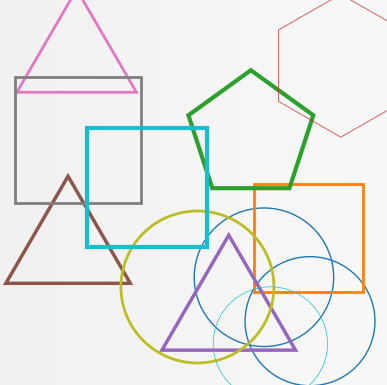[{"shape": "circle", "thickness": 1, "radius": 0.84, "center": [0.8, 0.166]}, {"shape": "circle", "thickness": 1, "radius": 0.9, "center": [0.681, 0.28]}, {"shape": "square", "thickness": 2, "radius": 0.7, "center": [0.797, 0.382]}, {"shape": "pentagon", "thickness": 3, "radius": 0.85, "center": [0.647, 0.648]}, {"shape": "hexagon", "thickness": 0.5, "radius": 0.93, "center": [0.879, 0.829]}, {"shape": "triangle", "thickness": 2.5, "radius": 1.0, "center": [0.59, 0.19]}, {"shape": "triangle", "thickness": 2.5, "radius": 0.93, "center": [0.176, 0.357]}, {"shape": "triangle", "thickness": 2, "radius": 0.89, "center": [0.198, 0.849]}, {"shape": "square", "thickness": 2, "radius": 0.82, "center": [0.201, 0.636]}, {"shape": "circle", "thickness": 2, "radius": 0.99, "center": [0.51, 0.255]}, {"shape": "circle", "thickness": 0.5, "radius": 0.74, "center": [0.698, 0.107]}, {"shape": "square", "thickness": 3, "radius": 0.77, "center": [0.379, 0.514]}]